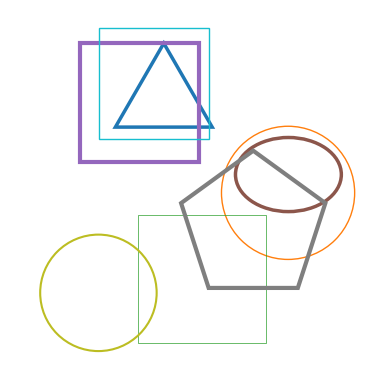[{"shape": "triangle", "thickness": 2.5, "radius": 0.73, "center": [0.425, 0.742]}, {"shape": "circle", "thickness": 1, "radius": 0.86, "center": [0.748, 0.499]}, {"shape": "square", "thickness": 0.5, "radius": 0.83, "center": [0.525, 0.275]}, {"shape": "square", "thickness": 3, "radius": 0.77, "center": [0.361, 0.733]}, {"shape": "oval", "thickness": 2.5, "radius": 0.69, "center": [0.749, 0.547]}, {"shape": "pentagon", "thickness": 3, "radius": 0.99, "center": [0.658, 0.412]}, {"shape": "circle", "thickness": 1.5, "radius": 0.76, "center": [0.256, 0.239]}, {"shape": "square", "thickness": 1, "radius": 0.72, "center": [0.4, 0.783]}]